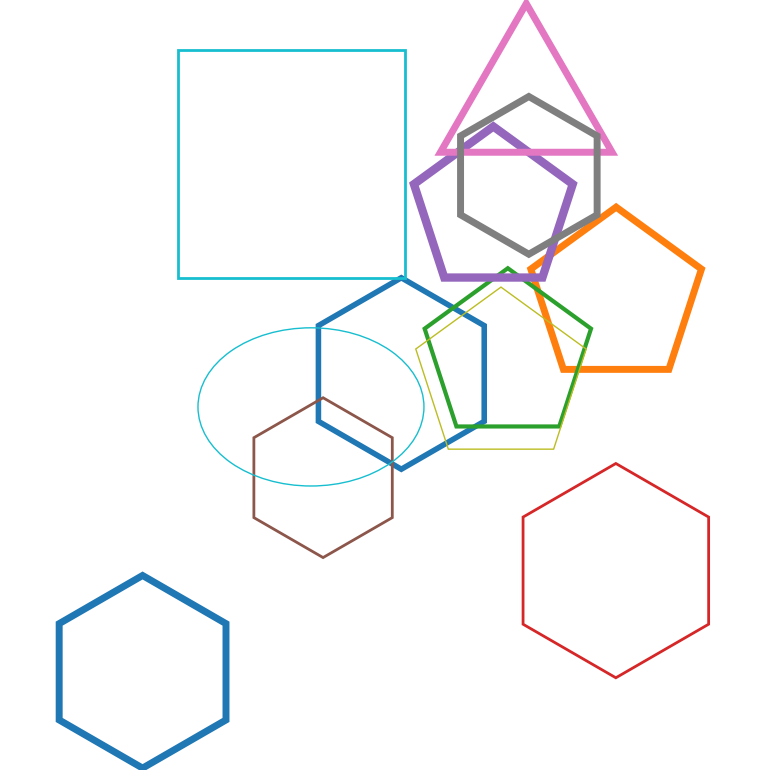[{"shape": "hexagon", "thickness": 2.5, "radius": 0.63, "center": [0.185, 0.128]}, {"shape": "hexagon", "thickness": 2, "radius": 0.62, "center": [0.521, 0.515]}, {"shape": "pentagon", "thickness": 2.5, "radius": 0.58, "center": [0.8, 0.615]}, {"shape": "pentagon", "thickness": 1.5, "radius": 0.57, "center": [0.66, 0.538]}, {"shape": "hexagon", "thickness": 1, "radius": 0.7, "center": [0.8, 0.259]}, {"shape": "pentagon", "thickness": 3, "radius": 0.54, "center": [0.641, 0.727]}, {"shape": "hexagon", "thickness": 1, "radius": 0.52, "center": [0.42, 0.38]}, {"shape": "triangle", "thickness": 2.5, "radius": 0.64, "center": [0.683, 0.867]}, {"shape": "hexagon", "thickness": 2.5, "radius": 0.51, "center": [0.687, 0.772]}, {"shape": "pentagon", "thickness": 0.5, "radius": 0.58, "center": [0.651, 0.511]}, {"shape": "square", "thickness": 1, "radius": 0.74, "center": [0.378, 0.787]}, {"shape": "oval", "thickness": 0.5, "radius": 0.73, "center": [0.404, 0.472]}]